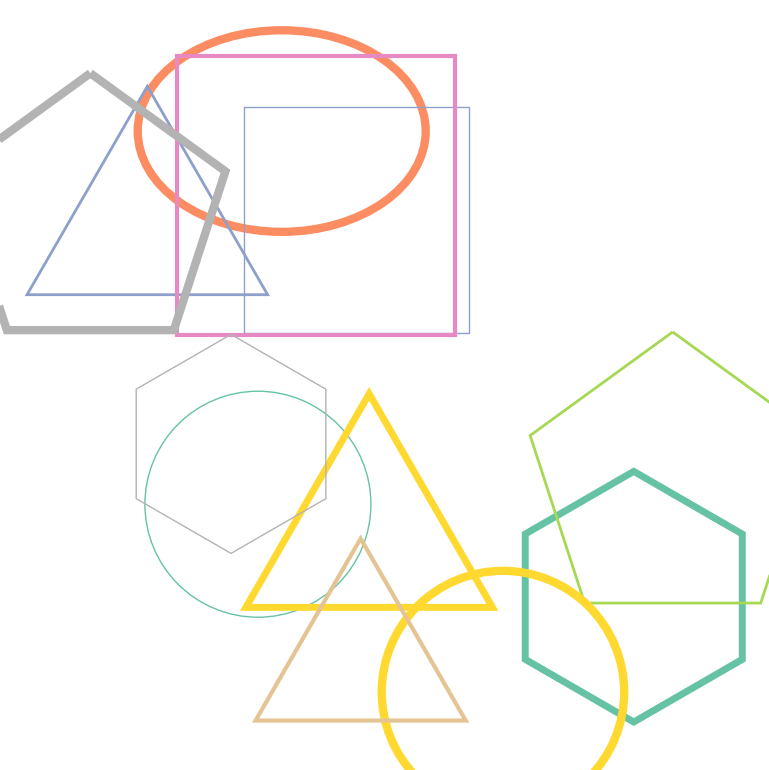[{"shape": "hexagon", "thickness": 2.5, "radius": 0.81, "center": [0.823, 0.225]}, {"shape": "circle", "thickness": 0.5, "radius": 0.73, "center": [0.335, 0.345]}, {"shape": "oval", "thickness": 3, "radius": 0.94, "center": [0.366, 0.83]}, {"shape": "triangle", "thickness": 1, "radius": 0.9, "center": [0.191, 0.707]}, {"shape": "square", "thickness": 0.5, "radius": 0.73, "center": [0.463, 0.714]}, {"shape": "square", "thickness": 1.5, "radius": 0.9, "center": [0.41, 0.746]}, {"shape": "pentagon", "thickness": 1, "radius": 0.97, "center": [0.874, 0.374]}, {"shape": "circle", "thickness": 3, "radius": 0.79, "center": [0.653, 0.101]}, {"shape": "triangle", "thickness": 2.5, "radius": 0.92, "center": [0.479, 0.304]}, {"shape": "triangle", "thickness": 1.5, "radius": 0.79, "center": [0.468, 0.143]}, {"shape": "hexagon", "thickness": 0.5, "radius": 0.71, "center": [0.3, 0.423]}, {"shape": "pentagon", "thickness": 3, "radius": 0.92, "center": [0.117, 0.72]}]